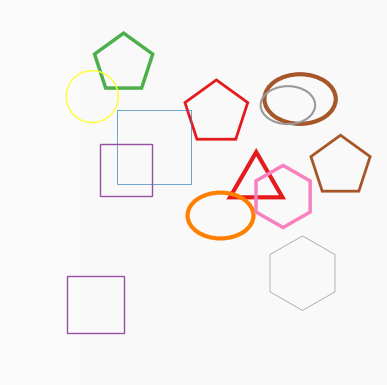[{"shape": "pentagon", "thickness": 2, "radius": 0.43, "center": [0.558, 0.707]}, {"shape": "triangle", "thickness": 3, "radius": 0.39, "center": [0.661, 0.527]}, {"shape": "square", "thickness": 0.5, "radius": 0.48, "center": [0.398, 0.619]}, {"shape": "pentagon", "thickness": 2.5, "radius": 0.39, "center": [0.319, 0.835]}, {"shape": "square", "thickness": 1, "radius": 0.33, "center": [0.326, 0.558]}, {"shape": "square", "thickness": 1, "radius": 0.37, "center": [0.246, 0.208]}, {"shape": "oval", "thickness": 3, "radius": 0.43, "center": [0.569, 0.44]}, {"shape": "circle", "thickness": 1, "radius": 0.34, "center": [0.238, 0.749]}, {"shape": "oval", "thickness": 3, "radius": 0.46, "center": [0.774, 0.743]}, {"shape": "pentagon", "thickness": 2, "radius": 0.4, "center": [0.879, 0.568]}, {"shape": "hexagon", "thickness": 2.5, "radius": 0.4, "center": [0.731, 0.49]}, {"shape": "oval", "thickness": 1.5, "radius": 0.35, "center": [0.743, 0.727]}, {"shape": "hexagon", "thickness": 0.5, "radius": 0.48, "center": [0.781, 0.29]}]